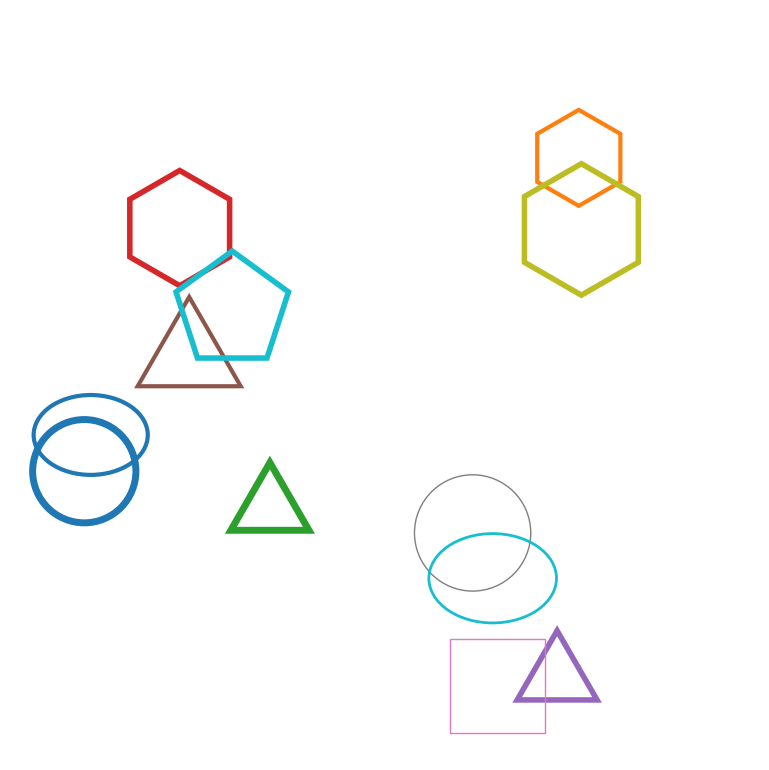[{"shape": "oval", "thickness": 1.5, "radius": 0.37, "center": [0.118, 0.435]}, {"shape": "circle", "thickness": 2.5, "radius": 0.34, "center": [0.109, 0.388]}, {"shape": "hexagon", "thickness": 1.5, "radius": 0.31, "center": [0.752, 0.795]}, {"shape": "triangle", "thickness": 2.5, "radius": 0.29, "center": [0.351, 0.341]}, {"shape": "hexagon", "thickness": 2, "radius": 0.37, "center": [0.233, 0.704]}, {"shape": "triangle", "thickness": 2, "radius": 0.3, "center": [0.724, 0.121]}, {"shape": "triangle", "thickness": 1.5, "radius": 0.39, "center": [0.246, 0.537]}, {"shape": "square", "thickness": 0.5, "radius": 0.31, "center": [0.646, 0.109]}, {"shape": "circle", "thickness": 0.5, "radius": 0.38, "center": [0.614, 0.308]}, {"shape": "hexagon", "thickness": 2, "radius": 0.43, "center": [0.755, 0.702]}, {"shape": "pentagon", "thickness": 2, "radius": 0.38, "center": [0.302, 0.597]}, {"shape": "oval", "thickness": 1, "radius": 0.41, "center": [0.64, 0.249]}]